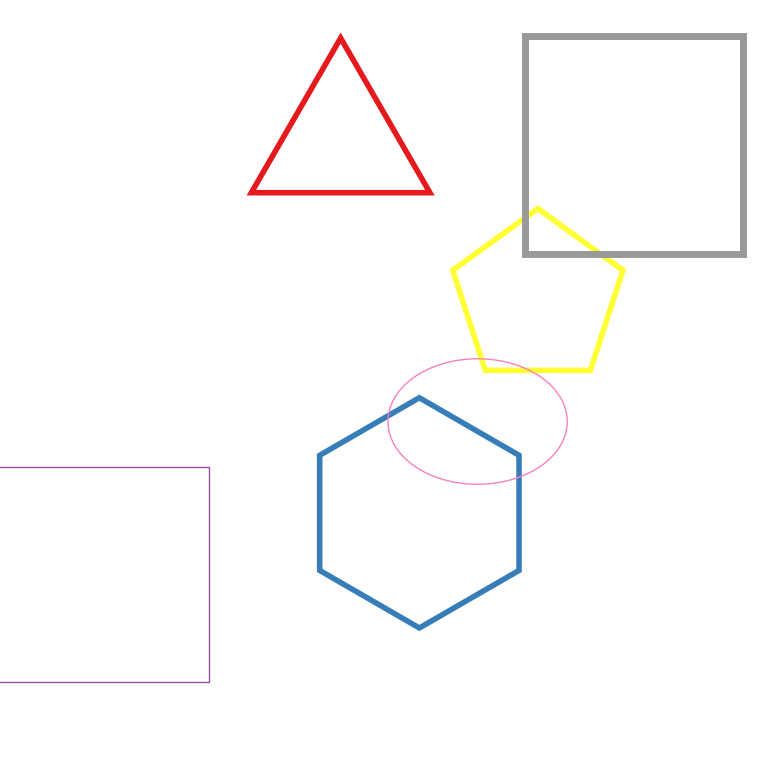[{"shape": "triangle", "thickness": 2, "radius": 0.67, "center": [0.442, 0.817]}, {"shape": "hexagon", "thickness": 2, "radius": 0.75, "center": [0.545, 0.334]}, {"shape": "square", "thickness": 0.5, "radius": 0.7, "center": [0.131, 0.254]}, {"shape": "pentagon", "thickness": 2, "radius": 0.58, "center": [0.699, 0.613]}, {"shape": "oval", "thickness": 0.5, "radius": 0.58, "center": [0.62, 0.453]}, {"shape": "square", "thickness": 2.5, "radius": 0.71, "center": [0.824, 0.812]}]